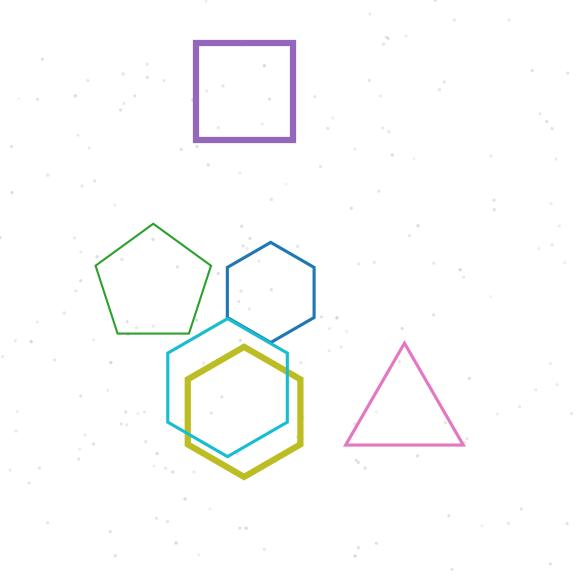[{"shape": "hexagon", "thickness": 1.5, "radius": 0.43, "center": [0.469, 0.493]}, {"shape": "pentagon", "thickness": 1, "radius": 0.53, "center": [0.265, 0.507]}, {"shape": "square", "thickness": 3, "radius": 0.42, "center": [0.424, 0.841]}, {"shape": "triangle", "thickness": 1.5, "radius": 0.59, "center": [0.7, 0.287]}, {"shape": "hexagon", "thickness": 3, "radius": 0.56, "center": [0.423, 0.286]}, {"shape": "hexagon", "thickness": 1.5, "radius": 0.6, "center": [0.394, 0.328]}]